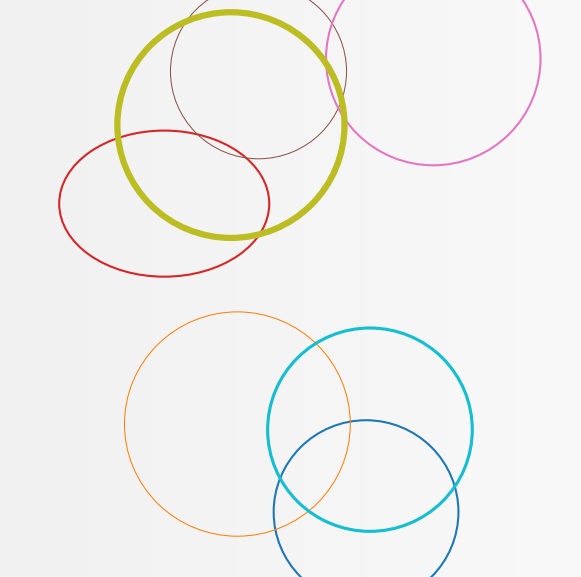[{"shape": "circle", "thickness": 1, "radius": 0.79, "center": [0.63, 0.113]}, {"shape": "circle", "thickness": 0.5, "radius": 0.97, "center": [0.408, 0.265]}, {"shape": "oval", "thickness": 1, "radius": 0.9, "center": [0.283, 0.647]}, {"shape": "circle", "thickness": 0.5, "radius": 0.76, "center": [0.445, 0.876]}, {"shape": "circle", "thickness": 1, "radius": 0.92, "center": [0.745, 0.897]}, {"shape": "circle", "thickness": 3, "radius": 0.98, "center": [0.397, 0.783]}, {"shape": "circle", "thickness": 1.5, "radius": 0.88, "center": [0.636, 0.255]}]